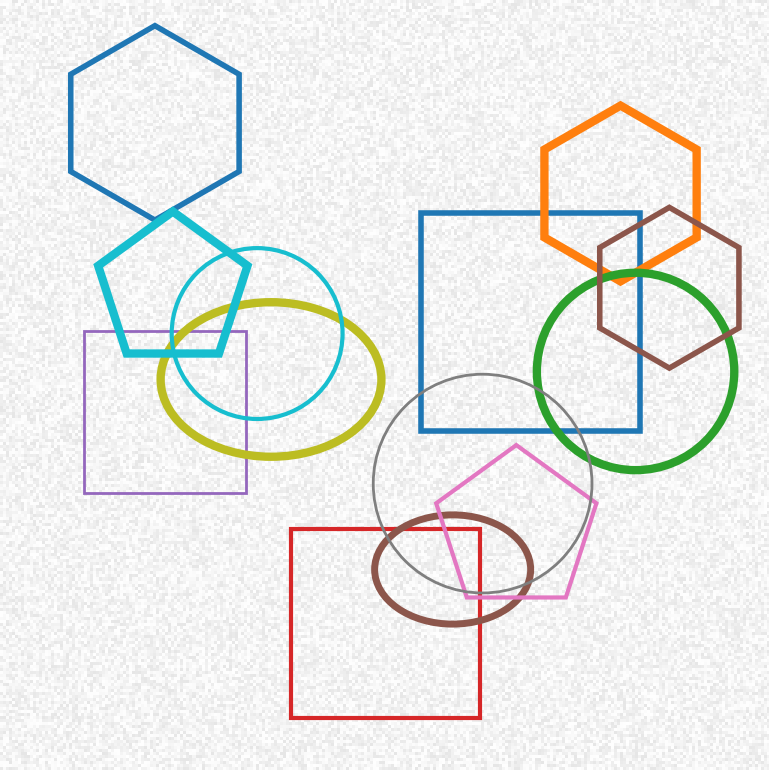[{"shape": "square", "thickness": 2, "radius": 0.71, "center": [0.689, 0.582]}, {"shape": "hexagon", "thickness": 2, "radius": 0.63, "center": [0.201, 0.84]}, {"shape": "hexagon", "thickness": 3, "radius": 0.57, "center": [0.806, 0.749]}, {"shape": "circle", "thickness": 3, "radius": 0.64, "center": [0.825, 0.518]}, {"shape": "square", "thickness": 1.5, "radius": 0.61, "center": [0.5, 0.19]}, {"shape": "square", "thickness": 1, "radius": 0.53, "center": [0.214, 0.465]}, {"shape": "hexagon", "thickness": 2, "radius": 0.52, "center": [0.869, 0.626]}, {"shape": "oval", "thickness": 2.5, "radius": 0.51, "center": [0.588, 0.26]}, {"shape": "pentagon", "thickness": 1.5, "radius": 0.55, "center": [0.671, 0.313]}, {"shape": "circle", "thickness": 1, "radius": 0.71, "center": [0.627, 0.372]}, {"shape": "oval", "thickness": 3, "radius": 0.72, "center": [0.352, 0.507]}, {"shape": "pentagon", "thickness": 3, "radius": 0.51, "center": [0.224, 0.623]}, {"shape": "circle", "thickness": 1.5, "radius": 0.55, "center": [0.334, 0.567]}]